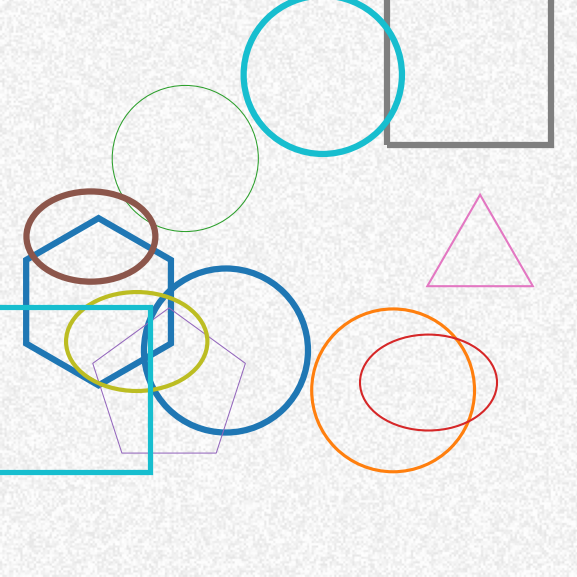[{"shape": "hexagon", "thickness": 3, "radius": 0.72, "center": [0.171, 0.477]}, {"shape": "circle", "thickness": 3, "radius": 0.71, "center": [0.391, 0.392]}, {"shape": "circle", "thickness": 1.5, "radius": 0.7, "center": [0.681, 0.323]}, {"shape": "circle", "thickness": 0.5, "radius": 0.63, "center": [0.321, 0.725]}, {"shape": "oval", "thickness": 1, "radius": 0.59, "center": [0.742, 0.337]}, {"shape": "pentagon", "thickness": 0.5, "radius": 0.69, "center": [0.293, 0.327]}, {"shape": "oval", "thickness": 3, "radius": 0.56, "center": [0.157, 0.59]}, {"shape": "triangle", "thickness": 1, "radius": 0.53, "center": [0.831, 0.556]}, {"shape": "square", "thickness": 3, "radius": 0.71, "center": [0.811, 0.89]}, {"shape": "oval", "thickness": 2, "radius": 0.61, "center": [0.237, 0.408]}, {"shape": "circle", "thickness": 3, "radius": 0.69, "center": [0.559, 0.87]}, {"shape": "square", "thickness": 2.5, "radius": 0.71, "center": [0.117, 0.325]}]